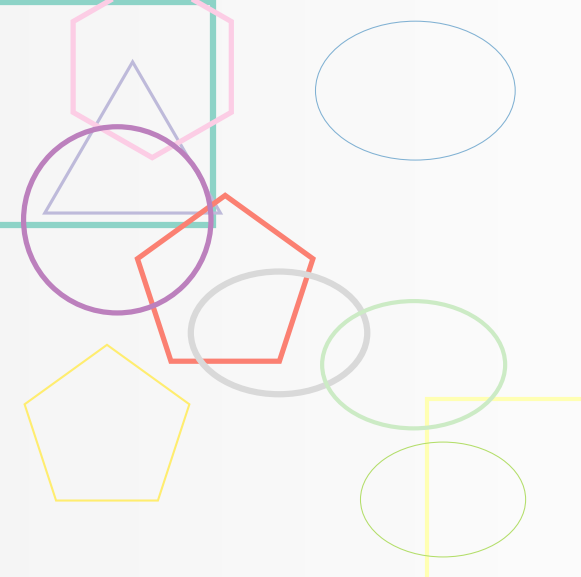[{"shape": "square", "thickness": 3, "radius": 0.97, "center": [0.173, 0.803]}, {"shape": "square", "thickness": 2, "radius": 0.79, "center": [0.893, 0.15]}, {"shape": "triangle", "thickness": 1.5, "radius": 0.87, "center": [0.228, 0.717]}, {"shape": "pentagon", "thickness": 2.5, "radius": 0.79, "center": [0.387, 0.502]}, {"shape": "oval", "thickness": 0.5, "radius": 0.86, "center": [0.715, 0.842]}, {"shape": "oval", "thickness": 0.5, "radius": 0.71, "center": [0.762, 0.134]}, {"shape": "hexagon", "thickness": 2.5, "radius": 0.79, "center": [0.262, 0.883]}, {"shape": "oval", "thickness": 3, "radius": 0.76, "center": [0.48, 0.423]}, {"shape": "circle", "thickness": 2.5, "radius": 0.81, "center": [0.202, 0.618]}, {"shape": "oval", "thickness": 2, "radius": 0.79, "center": [0.712, 0.368]}, {"shape": "pentagon", "thickness": 1, "radius": 0.75, "center": [0.184, 0.253]}]